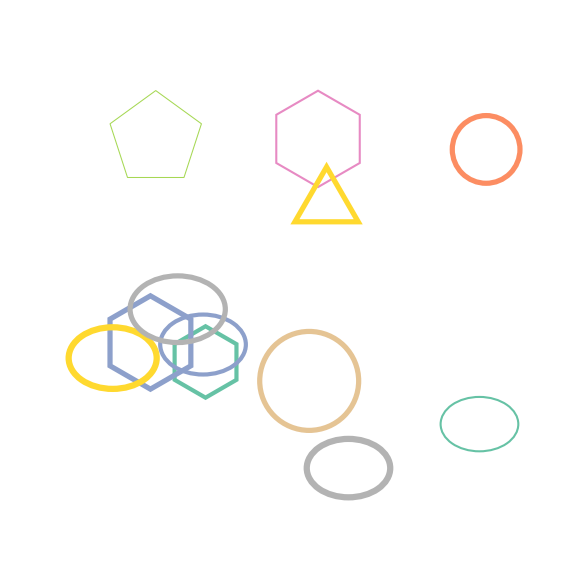[{"shape": "oval", "thickness": 1, "radius": 0.34, "center": [0.83, 0.265]}, {"shape": "hexagon", "thickness": 2, "radius": 0.31, "center": [0.356, 0.372]}, {"shape": "circle", "thickness": 2.5, "radius": 0.29, "center": [0.842, 0.74]}, {"shape": "hexagon", "thickness": 2.5, "radius": 0.4, "center": [0.26, 0.406]}, {"shape": "oval", "thickness": 2, "radius": 0.37, "center": [0.352, 0.403]}, {"shape": "hexagon", "thickness": 1, "radius": 0.42, "center": [0.551, 0.759]}, {"shape": "pentagon", "thickness": 0.5, "radius": 0.42, "center": [0.27, 0.759]}, {"shape": "triangle", "thickness": 2.5, "radius": 0.32, "center": [0.565, 0.647]}, {"shape": "oval", "thickness": 3, "radius": 0.38, "center": [0.195, 0.379]}, {"shape": "circle", "thickness": 2.5, "radius": 0.43, "center": [0.535, 0.34]}, {"shape": "oval", "thickness": 3, "radius": 0.36, "center": [0.603, 0.189]}, {"shape": "oval", "thickness": 2.5, "radius": 0.41, "center": [0.308, 0.464]}]